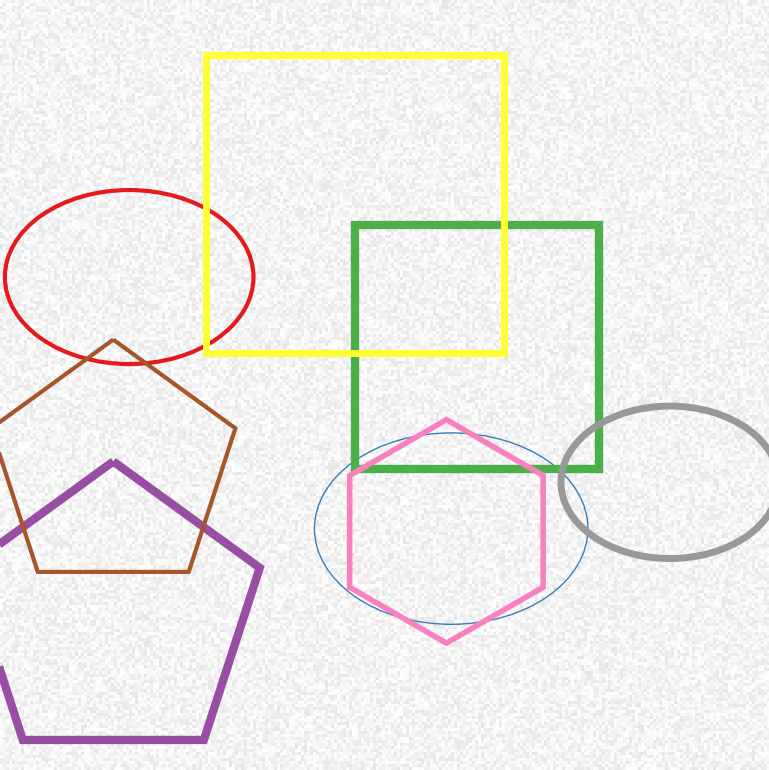[{"shape": "oval", "thickness": 1.5, "radius": 0.81, "center": [0.168, 0.64]}, {"shape": "oval", "thickness": 0.5, "radius": 0.89, "center": [0.586, 0.313]}, {"shape": "square", "thickness": 3, "radius": 0.79, "center": [0.619, 0.55]}, {"shape": "pentagon", "thickness": 3, "radius": 1.0, "center": [0.147, 0.201]}, {"shape": "square", "thickness": 2.5, "radius": 0.97, "center": [0.461, 0.735]}, {"shape": "pentagon", "thickness": 1.5, "radius": 0.83, "center": [0.147, 0.392]}, {"shape": "hexagon", "thickness": 2, "radius": 0.73, "center": [0.58, 0.31]}, {"shape": "oval", "thickness": 2.5, "radius": 0.71, "center": [0.87, 0.374]}]